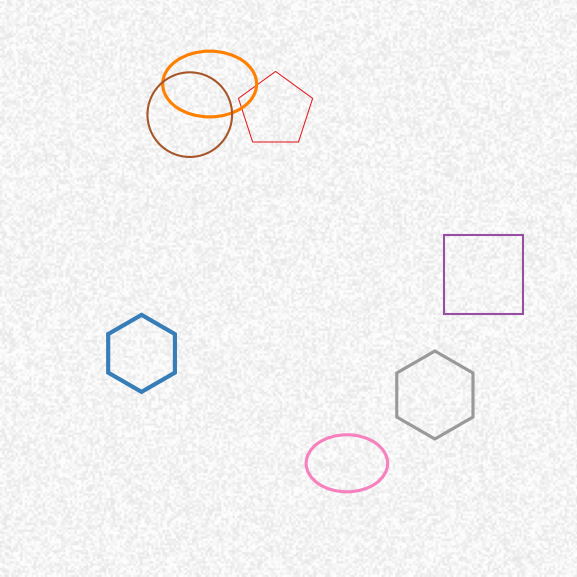[{"shape": "pentagon", "thickness": 0.5, "radius": 0.34, "center": [0.477, 0.808]}, {"shape": "hexagon", "thickness": 2, "radius": 0.33, "center": [0.245, 0.387]}, {"shape": "square", "thickness": 1, "radius": 0.34, "center": [0.838, 0.524]}, {"shape": "oval", "thickness": 1.5, "radius": 0.41, "center": [0.363, 0.854]}, {"shape": "circle", "thickness": 1, "radius": 0.37, "center": [0.329, 0.801]}, {"shape": "oval", "thickness": 1.5, "radius": 0.35, "center": [0.601, 0.197]}, {"shape": "hexagon", "thickness": 1.5, "radius": 0.38, "center": [0.753, 0.315]}]